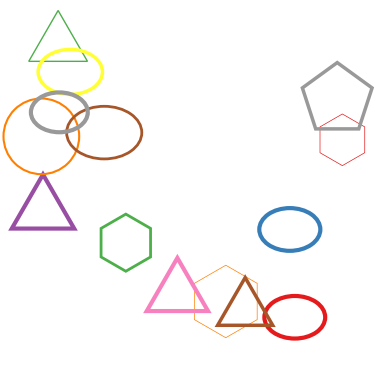[{"shape": "oval", "thickness": 3, "radius": 0.39, "center": [0.766, 0.176]}, {"shape": "hexagon", "thickness": 0.5, "radius": 0.34, "center": [0.889, 0.637]}, {"shape": "oval", "thickness": 3, "radius": 0.4, "center": [0.753, 0.404]}, {"shape": "hexagon", "thickness": 2, "radius": 0.37, "center": [0.327, 0.37]}, {"shape": "triangle", "thickness": 1, "radius": 0.44, "center": [0.151, 0.885]}, {"shape": "triangle", "thickness": 3, "radius": 0.47, "center": [0.112, 0.453]}, {"shape": "hexagon", "thickness": 0.5, "radius": 0.47, "center": [0.586, 0.217]}, {"shape": "circle", "thickness": 1.5, "radius": 0.49, "center": [0.107, 0.646]}, {"shape": "oval", "thickness": 2.5, "radius": 0.42, "center": [0.183, 0.813]}, {"shape": "triangle", "thickness": 2.5, "radius": 0.41, "center": [0.637, 0.196]}, {"shape": "oval", "thickness": 2, "radius": 0.49, "center": [0.271, 0.656]}, {"shape": "triangle", "thickness": 3, "radius": 0.46, "center": [0.461, 0.238]}, {"shape": "oval", "thickness": 3, "radius": 0.37, "center": [0.154, 0.708]}, {"shape": "pentagon", "thickness": 2.5, "radius": 0.48, "center": [0.876, 0.742]}]